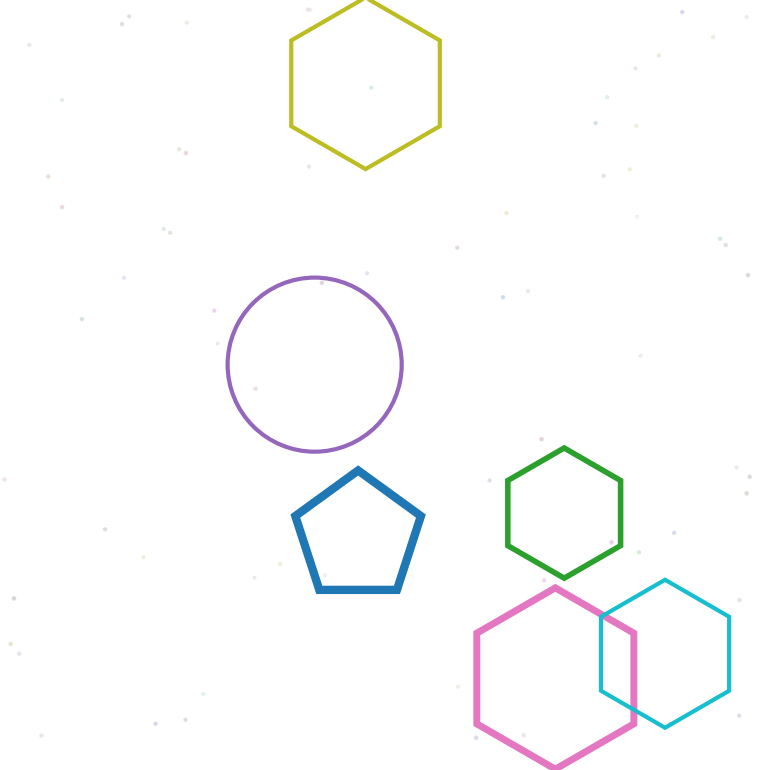[{"shape": "pentagon", "thickness": 3, "radius": 0.43, "center": [0.465, 0.303]}, {"shape": "hexagon", "thickness": 2, "radius": 0.42, "center": [0.733, 0.334]}, {"shape": "circle", "thickness": 1.5, "radius": 0.57, "center": [0.409, 0.526]}, {"shape": "hexagon", "thickness": 2.5, "radius": 0.59, "center": [0.721, 0.119]}, {"shape": "hexagon", "thickness": 1.5, "radius": 0.56, "center": [0.475, 0.892]}, {"shape": "hexagon", "thickness": 1.5, "radius": 0.48, "center": [0.864, 0.151]}]